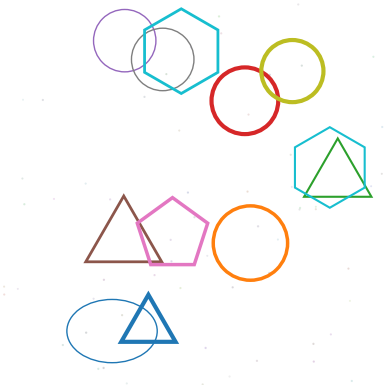[{"shape": "oval", "thickness": 1, "radius": 0.59, "center": [0.291, 0.14]}, {"shape": "triangle", "thickness": 3, "radius": 0.41, "center": [0.385, 0.153]}, {"shape": "circle", "thickness": 2.5, "radius": 0.48, "center": [0.65, 0.369]}, {"shape": "triangle", "thickness": 1.5, "radius": 0.51, "center": [0.877, 0.539]}, {"shape": "circle", "thickness": 3, "radius": 0.43, "center": [0.636, 0.738]}, {"shape": "circle", "thickness": 1, "radius": 0.41, "center": [0.324, 0.894]}, {"shape": "triangle", "thickness": 2, "radius": 0.57, "center": [0.321, 0.377]}, {"shape": "pentagon", "thickness": 2.5, "radius": 0.48, "center": [0.448, 0.39]}, {"shape": "circle", "thickness": 1, "radius": 0.41, "center": [0.423, 0.846]}, {"shape": "circle", "thickness": 3, "radius": 0.4, "center": [0.759, 0.815]}, {"shape": "hexagon", "thickness": 2, "radius": 0.55, "center": [0.471, 0.867]}, {"shape": "hexagon", "thickness": 1.5, "radius": 0.52, "center": [0.857, 0.565]}]